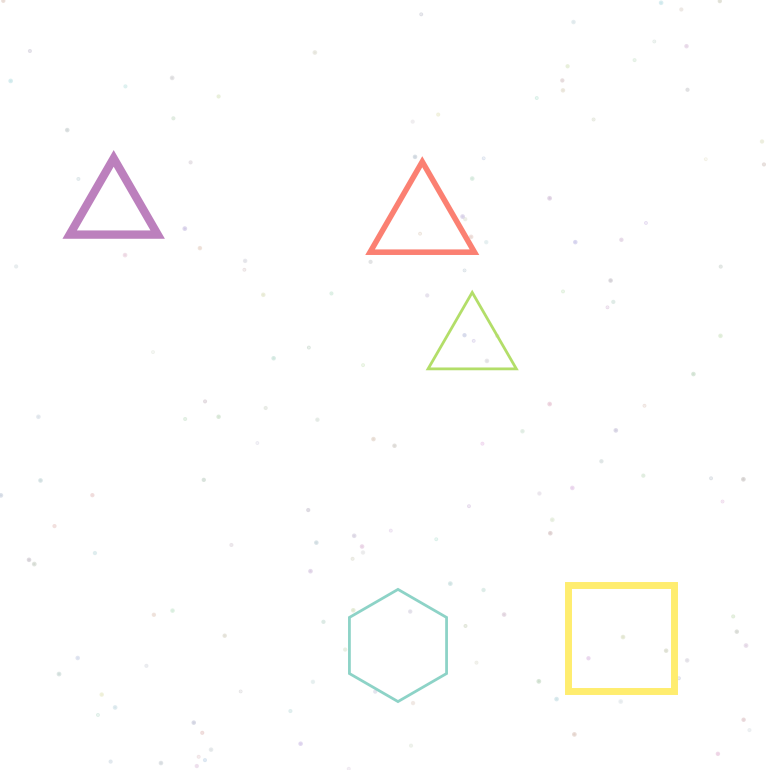[{"shape": "hexagon", "thickness": 1, "radius": 0.36, "center": [0.517, 0.162]}, {"shape": "triangle", "thickness": 2, "radius": 0.39, "center": [0.548, 0.712]}, {"shape": "triangle", "thickness": 1, "radius": 0.33, "center": [0.613, 0.554]}, {"shape": "triangle", "thickness": 3, "radius": 0.33, "center": [0.148, 0.728]}, {"shape": "square", "thickness": 2.5, "radius": 0.34, "center": [0.807, 0.171]}]